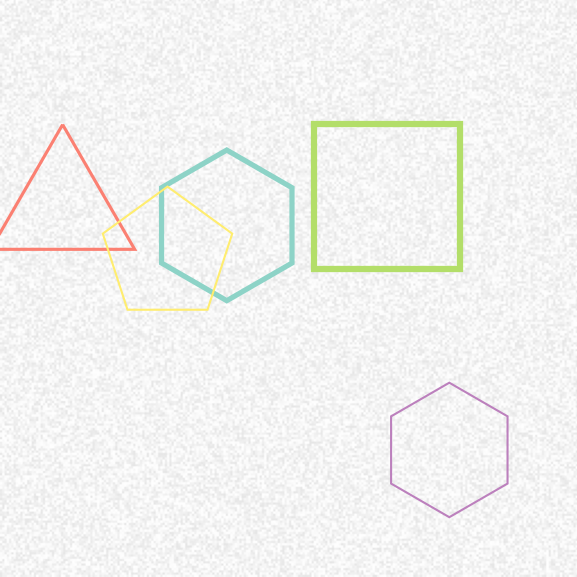[{"shape": "hexagon", "thickness": 2.5, "radius": 0.65, "center": [0.393, 0.609]}, {"shape": "triangle", "thickness": 1.5, "radius": 0.72, "center": [0.108, 0.639]}, {"shape": "square", "thickness": 3, "radius": 0.63, "center": [0.67, 0.659]}, {"shape": "hexagon", "thickness": 1, "radius": 0.58, "center": [0.778, 0.22]}, {"shape": "pentagon", "thickness": 1, "radius": 0.59, "center": [0.29, 0.558]}]